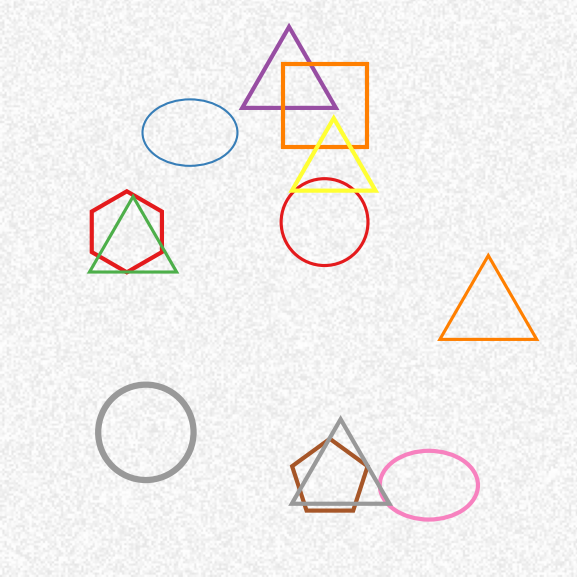[{"shape": "hexagon", "thickness": 2, "radius": 0.35, "center": [0.22, 0.598]}, {"shape": "circle", "thickness": 1.5, "radius": 0.38, "center": [0.562, 0.615]}, {"shape": "oval", "thickness": 1, "radius": 0.41, "center": [0.329, 0.77]}, {"shape": "triangle", "thickness": 1.5, "radius": 0.44, "center": [0.23, 0.572]}, {"shape": "triangle", "thickness": 2, "radius": 0.47, "center": [0.501, 0.859]}, {"shape": "triangle", "thickness": 1.5, "radius": 0.48, "center": [0.846, 0.46]}, {"shape": "square", "thickness": 2, "radius": 0.36, "center": [0.563, 0.817]}, {"shape": "triangle", "thickness": 2, "radius": 0.42, "center": [0.578, 0.711]}, {"shape": "pentagon", "thickness": 2, "radius": 0.34, "center": [0.571, 0.171]}, {"shape": "oval", "thickness": 2, "radius": 0.43, "center": [0.743, 0.159]}, {"shape": "triangle", "thickness": 2, "radius": 0.49, "center": [0.59, 0.176]}, {"shape": "circle", "thickness": 3, "radius": 0.41, "center": [0.253, 0.25]}]